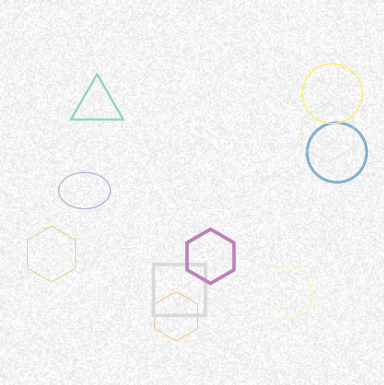[{"shape": "triangle", "thickness": 1.5, "radius": 0.39, "center": [0.252, 0.729]}, {"shape": "hexagon", "thickness": 0.5, "radius": 0.35, "center": [0.75, 0.241]}, {"shape": "oval", "thickness": 1, "radius": 0.34, "center": [0.22, 0.505]}, {"shape": "circle", "thickness": 2, "radius": 0.39, "center": [0.875, 0.604]}, {"shape": "hexagon", "thickness": 0.5, "radius": 0.32, "center": [0.457, 0.178]}, {"shape": "hexagon", "thickness": 0.5, "radius": 0.36, "center": [0.134, 0.34]}, {"shape": "square", "thickness": 2.5, "radius": 0.34, "center": [0.465, 0.248]}, {"shape": "hexagon", "thickness": 2.5, "radius": 0.35, "center": [0.547, 0.334]}, {"shape": "hexagon", "thickness": 0.5, "radius": 0.39, "center": [0.852, 0.655]}, {"shape": "circle", "thickness": 1, "radius": 0.39, "center": [0.863, 0.757]}]